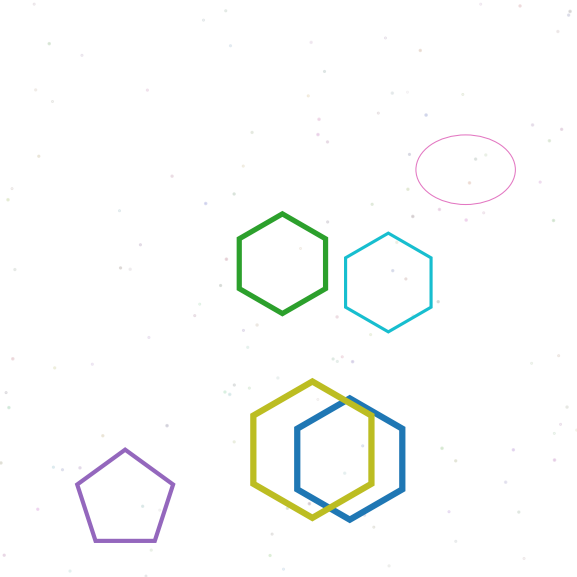[{"shape": "hexagon", "thickness": 3, "radius": 0.53, "center": [0.606, 0.204]}, {"shape": "hexagon", "thickness": 2.5, "radius": 0.43, "center": [0.489, 0.543]}, {"shape": "pentagon", "thickness": 2, "radius": 0.44, "center": [0.217, 0.133]}, {"shape": "oval", "thickness": 0.5, "radius": 0.43, "center": [0.806, 0.705]}, {"shape": "hexagon", "thickness": 3, "radius": 0.59, "center": [0.541, 0.22]}, {"shape": "hexagon", "thickness": 1.5, "radius": 0.43, "center": [0.672, 0.51]}]